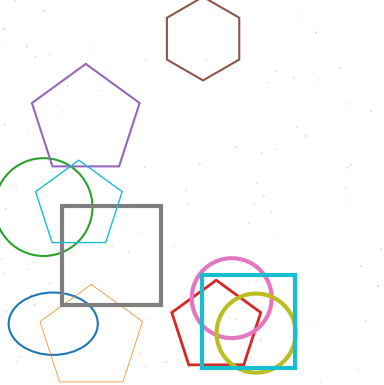[{"shape": "oval", "thickness": 1.5, "radius": 0.58, "center": [0.138, 0.159]}, {"shape": "pentagon", "thickness": 0.5, "radius": 0.7, "center": [0.237, 0.121]}, {"shape": "circle", "thickness": 1.5, "radius": 0.64, "center": [0.113, 0.462]}, {"shape": "pentagon", "thickness": 2, "radius": 0.61, "center": [0.562, 0.151]}, {"shape": "pentagon", "thickness": 1.5, "radius": 0.74, "center": [0.223, 0.687]}, {"shape": "hexagon", "thickness": 1.5, "radius": 0.54, "center": [0.527, 0.9]}, {"shape": "circle", "thickness": 3, "radius": 0.52, "center": [0.602, 0.226]}, {"shape": "square", "thickness": 3, "radius": 0.64, "center": [0.29, 0.336]}, {"shape": "circle", "thickness": 3, "radius": 0.51, "center": [0.665, 0.135]}, {"shape": "square", "thickness": 3, "radius": 0.6, "center": [0.645, 0.164]}, {"shape": "pentagon", "thickness": 1, "radius": 0.59, "center": [0.205, 0.466]}]